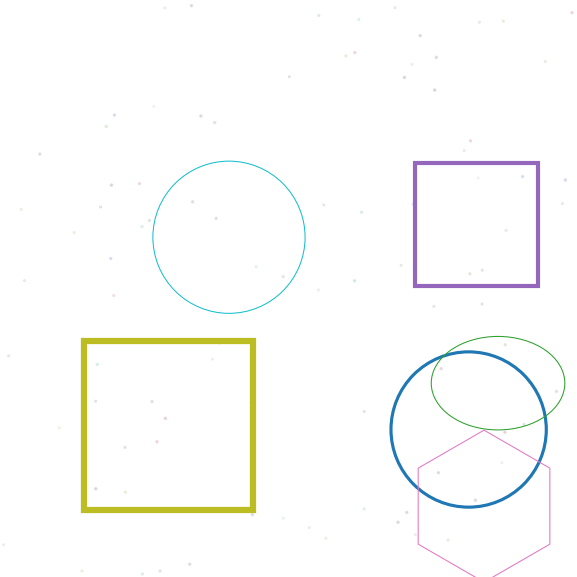[{"shape": "circle", "thickness": 1.5, "radius": 0.67, "center": [0.811, 0.255]}, {"shape": "oval", "thickness": 0.5, "radius": 0.58, "center": [0.862, 0.336]}, {"shape": "square", "thickness": 2, "radius": 0.53, "center": [0.825, 0.61]}, {"shape": "hexagon", "thickness": 0.5, "radius": 0.66, "center": [0.838, 0.123]}, {"shape": "square", "thickness": 3, "radius": 0.73, "center": [0.292, 0.262]}, {"shape": "circle", "thickness": 0.5, "radius": 0.66, "center": [0.396, 0.588]}]